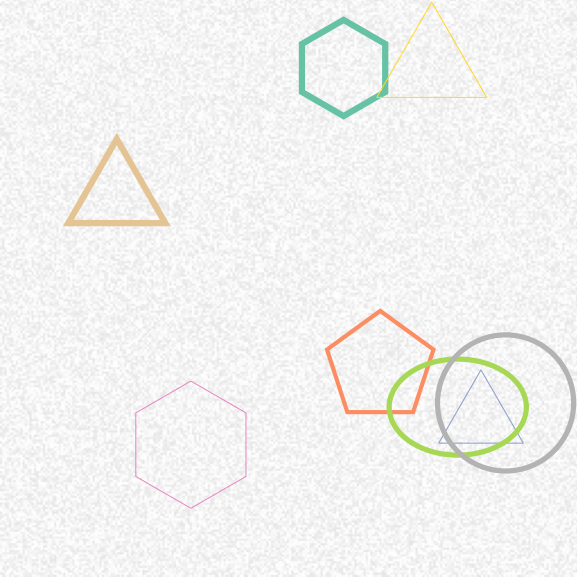[{"shape": "hexagon", "thickness": 3, "radius": 0.42, "center": [0.595, 0.881]}, {"shape": "pentagon", "thickness": 2, "radius": 0.48, "center": [0.658, 0.364]}, {"shape": "triangle", "thickness": 0.5, "radius": 0.42, "center": [0.833, 0.274]}, {"shape": "hexagon", "thickness": 0.5, "radius": 0.55, "center": [0.331, 0.229]}, {"shape": "oval", "thickness": 2.5, "radius": 0.59, "center": [0.793, 0.294]}, {"shape": "triangle", "thickness": 0.5, "radius": 0.55, "center": [0.748, 0.885]}, {"shape": "triangle", "thickness": 3, "radius": 0.49, "center": [0.202, 0.661]}, {"shape": "circle", "thickness": 2.5, "radius": 0.59, "center": [0.875, 0.301]}]